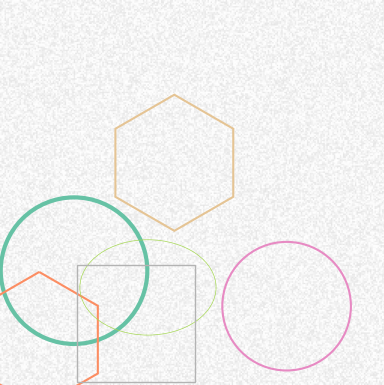[{"shape": "circle", "thickness": 3, "radius": 0.95, "center": [0.192, 0.297]}, {"shape": "hexagon", "thickness": 1.5, "radius": 0.88, "center": [0.102, 0.118]}, {"shape": "circle", "thickness": 1.5, "radius": 0.84, "center": [0.744, 0.205]}, {"shape": "oval", "thickness": 0.5, "radius": 0.88, "center": [0.384, 0.253]}, {"shape": "hexagon", "thickness": 1.5, "radius": 0.88, "center": [0.453, 0.577]}, {"shape": "square", "thickness": 1, "radius": 0.76, "center": [0.353, 0.16]}]